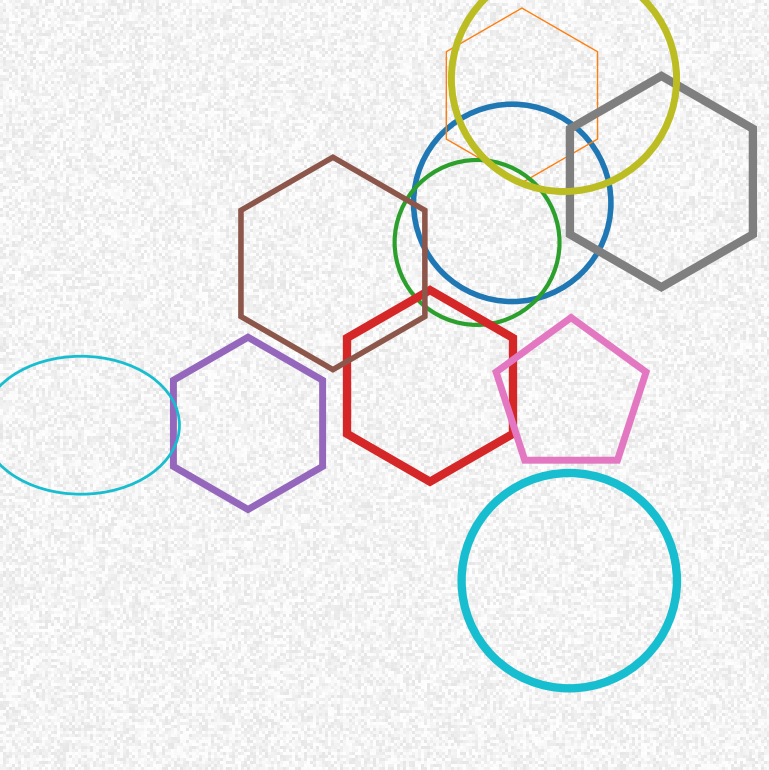[{"shape": "circle", "thickness": 2, "radius": 0.64, "center": [0.665, 0.737]}, {"shape": "hexagon", "thickness": 0.5, "radius": 0.57, "center": [0.678, 0.876]}, {"shape": "circle", "thickness": 1.5, "radius": 0.54, "center": [0.62, 0.685]}, {"shape": "hexagon", "thickness": 3, "radius": 0.62, "center": [0.558, 0.499]}, {"shape": "hexagon", "thickness": 2.5, "radius": 0.56, "center": [0.322, 0.45]}, {"shape": "hexagon", "thickness": 2, "radius": 0.69, "center": [0.432, 0.658]}, {"shape": "pentagon", "thickness": 2.5, "radius": 0.51, "center": [0.742, 0.485]}, {"shape": "hexagon", "thickness": 3, "radius": 0.69, "center": [0.859, 0.764]}, {"shape": "circle", "thickness": 2.5, "radius": 0.73, "center": [0.732, 0.898]}, {"shape": "circle", "thickness": 3, "radius": 0.7, "center": [0.739, 0.246]}, {"shape": "oval", "thickness": 1, "radius": 0.64, "center": [0.105, 0.448]}]